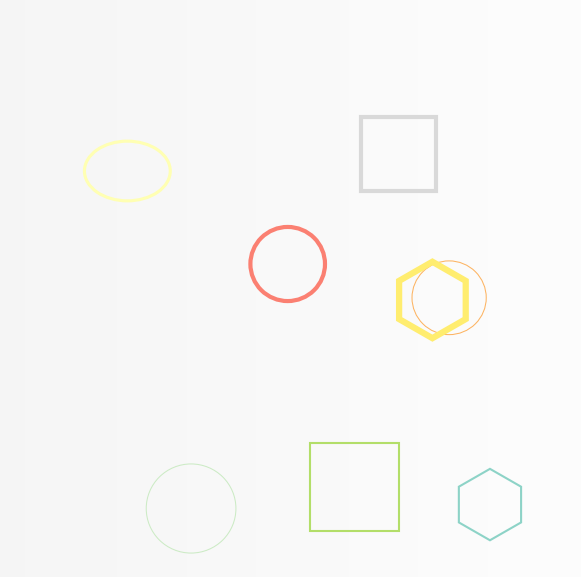[{"shape": "hexagon", "thickness": 1, "radius": 0.31, "center": [0.843, 0.125]}, {"shape": "oval", "thickness": 1.5, "radius": 0.37, "center": [0.219, 0.703]}, {"shape": "circle", "thickness": 2, "radius": 0.32, "center": [0.495, 0.542]}, {"shape": "circle", "thickness": 0.5, "radius": 0.32, "center": [0.773, 0.484]}, {"shape": "square", "thickness": 1, "radius": 0.38, "center": [0.61, 0.156]}, {"shape": "square", "thickness": 2, "radius": 0.32, "center": [0.686, 0.733]}, {"shape": "circle", "thickness": 0.5, "radius": 0.39, "center": [0.329, 0.119]}, {"shape": "hexagon", "thickness": 3, "radius": 0.33, "center": [0.744, 0.48]}]